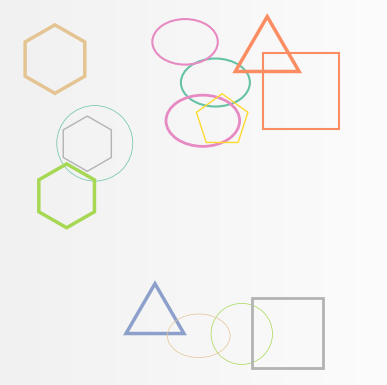[{"shape": "oval", "thickness": 1.5, "radius": 0.45, "center": [0.556, 0.786]}, {"shape": "circle", "thickness": 0.5, "radius": 0.49, "center": [0.245, 0.628]}, {"shape": "triangle", "thickness": 2.5, "radius": 0.48, "center": [0.69, 0.862]}, {"shape": "square", "thickness": 1.5, "radius": 0.49, "center": [0.777, 0.763]}, {"shape": "triangle", "thickness": 2.5, "radius": 0.43, "center": [0.4, 0.177]}, {"shape": "oval", "thickness": 2, "radius": 0.48, "center": [0.523, 0.686]}, {"shape": "oval", "thickness": 1.5, "radius": 0.42, "center": [0.478, 0.891]}, {"shape": "hexagon", "thickness": 2.5, "radius": 0.41, "center": [0.172, 0.491]}, {"shape": "circle", "thickness": 0.5, "radius": 0.4, "center": [0.624, 0.133]}, {"shape": "pentagon", "thickness": 1, "radius": 0.35, "center": [0.573, 0.687]}, {"shape": "hexagon", "thickness": 2.5, "radius": 0.44, "center": [0.142, 0.846]}, {"shape": "oval", "thickness": 0.5, "radius": 0.4, "center": [0.513, 0.128]}, {"shape": "hexagon", "thickness": 1, "radius": 0.36, "center": [0.225, 0.627]}, {"shape": "square", "thickness": 2, "radius": 0.46, "center": [0.742, 0.134]}]